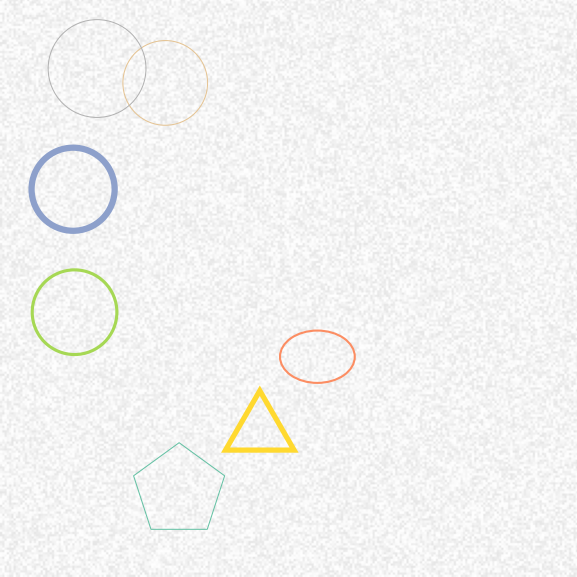[{"shape": "pentagon", "thickness": 0.5, "radius": 0.41, "center": [0.31, 0.15]}, {"shape": "oval", "thickness": 1, "radius": 0.32, "center": [0.55, 0.381]}, {"shape": "circle", "thickness": 3, "radius": 0.36, "center": [0.127, 0.671]}, {"shape": "circle", "thickness": 1.5, "radius": 0.37, "center": [0.129, 0.459]}, {"shape": "triangle", "thickness": 2.5, "radius": 0.34, "center": [0.45, 0.254]}, {"shape": "circle", "thickness": 0.5, "radius": 0.37, "center": [0.286, 0.856]}, {"shape": "circle", "thickness": 0.5, "radius": 0.42, "center": [0.168, 0.88]}]